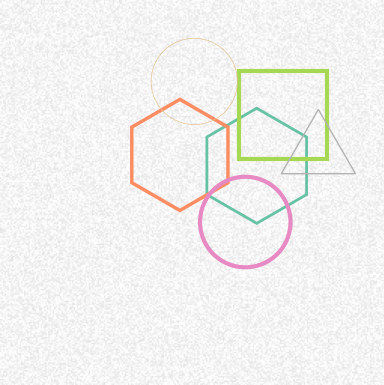[{"shape": "hexagon", "thickness": 2, "radius": 0.75, "center": [0.667, 0.569]}, {"shape": "hexagon", "thickness": 2.5, "radius": 0.72, "center": [0.467, 0.598]}, {"shape": "circle", "thickness": 3, "radius": 0.59, "center": [0.637, 0.423]}, {"shape": "square", "thickness": 3, "radius": 0.57, "center": [0.736, 0.701]}, {"shape": "circle", "thickness": 0.5, "radius": 0.56, "center": [0.505, 0.788]}, {"shape": "triangle", "thickness": 1, "radius": 0.56, "center": [0.827, 0.604]}]